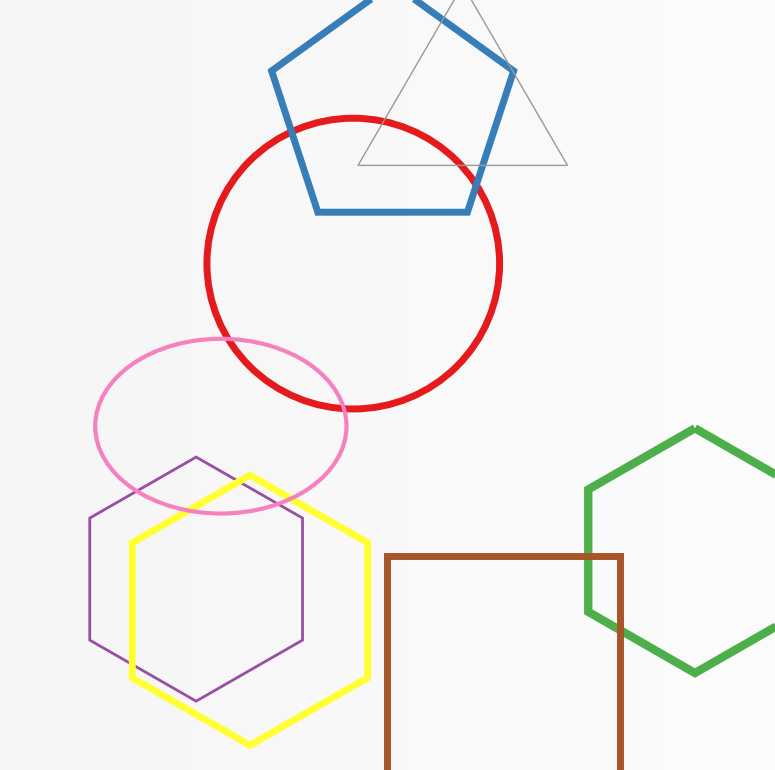[{"shape": "circle", "thickness": 2.5, "radius": 0.94, "center": [0.456, 0.658]}, {"shape": "pentagon", "thickness": 2.5, "radius": 0.82, "center": [0.507, 0.857]}, {"shape": "hexagon", "thickness": 3, "radius": 0.79, "center": [0.897, 0.285]}, {"shape": "hexagon", "thickness": 1, "radius": 0.79, "center": [0.253, 0.248]}, {"shape": "hexagon", "thickness": 2.5, "radius": 0.88, "center": [0.323, 0.207]}, {"shape": "square", "thickness": 2.5, "radius": 0.75, "center": [0.65, 0.128]}, {"shape": "oval", "thickness": 1.5, "radius": 0.81, "center": [0.285, 0.447]}, {"shape": "triangle", "thickness": 0.5, "radius": 0.78, "center": [0.597, 0.863]}]